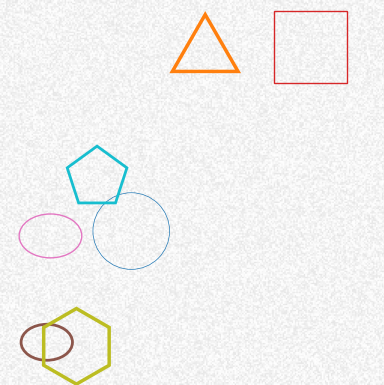[{"shape": "circle", "thickness": 0.5, "radius": 0.5, "center": [0.341, 0.4]}, {"shape": "triangle", "thickness": 2.5, "radius": 0.49, "center": [0.533, 0.864]}, {"shape": "square", "thickness": 1, "radius": 0.47, "center": [0.806, 0.877]}, {"shape": "oval", "thickness": 2, "radius": 0.33, "center": [0.121, 0.111]}, {"shape": "oval", "thickness": 1, "radius": 0.41, "center": [0.131, 0.387]}, {"shape": "hexagon", "thickness": 2.5, "radius": 0.49, "center": [0.199, 0.1]}, {"shape": "pentagon", "thickness": 2, "radius": 0.41, "center": [0.252, 0.539]}]